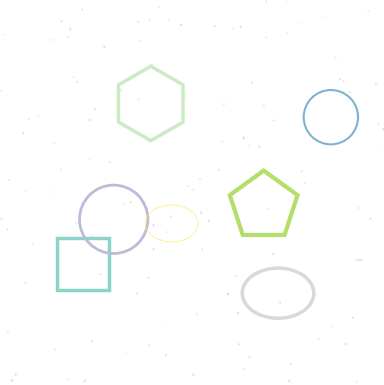[{"shape": "square", "thickness": 2.5, "radius": 0.34, "center": [0.215, 0.315]}, {"shape": "circle", "thickness": 2, "radius": 0.44, "center": [0.295, 0.43]}, {"shape": "circle", "thickness": 1.5, "radius": 0.35, "center": [0.859, 0.696]}, {"shape": "pentagon", "thickness": 3, "radius": 0.46, "center": [0.685, 0.465]}, {"shape": "oval", "thickness": 2.5, "radius": 0.46, "center": [0.722, 0.238]}, {"shape": "hexagon", "thickness": 2.5, "radius": 0.48, "center": [0.392, 0.731]}, {"shape": "oval", "thickness": 0.5, "radius": 0.34, "center": [0.446, 0.42]}]